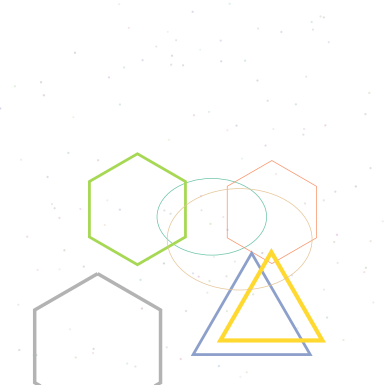[{"shape": "oval", "thickness": 0.5, "radius": 0.71, "center": [0.55, 0.437]}, {"shape": "hexagon", "thickness": 0.5, "radius": 0.67, "center": [0.706, 0.449]}, {"shape": "triangle", "thickness": 2, "radius": 0.88, "center": [0.654, 0.167]}, {"shape": "hexagon", "thickness": 2, "radius": 0.72, "center": [0.357, 0.457]}, {"shape": "triangle", "thickness": 3, "radius": 0.76, "center": [0.705, 0.192]}, {"shape": "oval", "thickness": 0.5, "radius": 0.94, "center": [0.622, 0.378]}, {"shape": "hexagon", "thickness": 2.5, "radius": 0.94, "center": [0.254, 0.1]}]